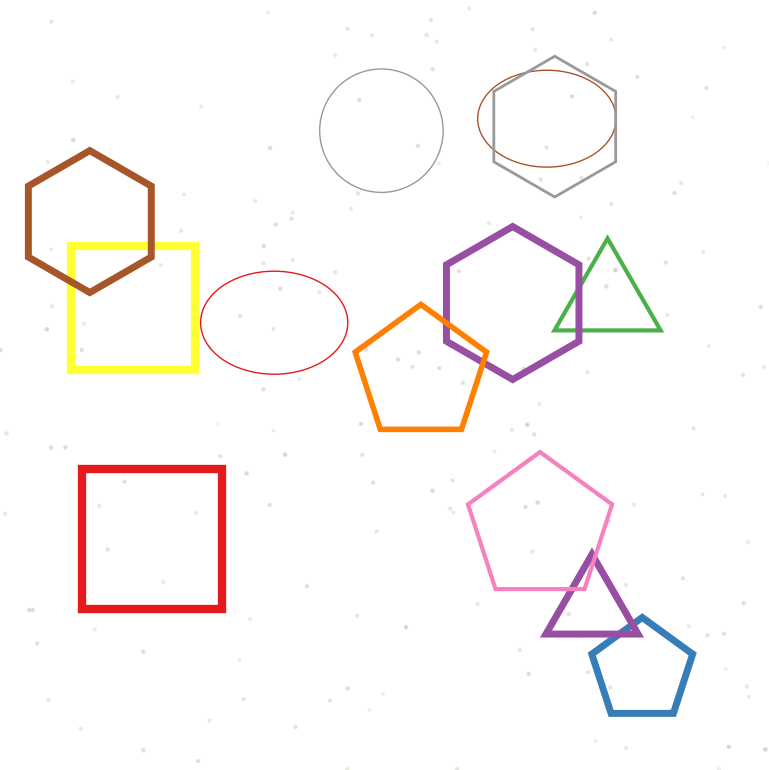[{"shape": "square", "thickness": 3, "radius": 0.45, "center": [0.198, 0.301]}, {"shape": "oval", "thickness": 0.5, "radius": 0.48, "center": [0.356, 0.581]}, {"shape": "pentagon", "thickness": 2.5, "radius": 0.34, "center": [0.834, 0.129]}, {"shape": "triangle", "thickness": 1.5, "radius": 0.4, "center": [0.789, 0.611]}, {"shape": "triangle", "thickness": 2.5, "radius": 0.35, "center": [0.769, 0.211]}, {"shape": "hexagon", "thickness": 2.5, "radius": 0.5, "center": [0.666, 0.606]}, {"shape": "pentagon", "thickness": 2, "radius": 0.45, "center": [0.547, 0.515]}, {"shape": "square", "thickness": 3, "radius": 0.4, "center": [0.173, 0.6]}, {"shape": "oval", "thickness": 0.5, "radius": 0.45, "center": [0.71, 0.846]}, {"shape": "hexagon", "thickness": 2.5, "radius": 0.46, "center": [0.117, 0.712]}, {"shape": "pentagon", "thickness": 1.5, "radius": 0.49, "center": [0.701, 0.315]}, {"shape": "hexagon", "thickness": 1, "radius": 0.46, "center": [0.72, 0.836]}, {"shape": "circle", "thickness": 0.5, "radius": 0.4, "center": [0.495, 0.83]}]